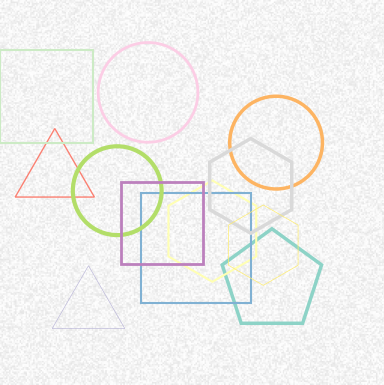[{"shape": "pentagon", "thickness": 2.5, "radius": 0.68, "center": [0.706, 0.27]}, {"shape": "hexagon", "thickness": 1.5, "radius": 0.66, "center": [0.552, 0.4]}, {"shape": "triangle", "thickness": 0.5, "radius": 0.54, "center": [0.23, 0.201]}, {"shape": "triangle", "thickness": 1, "radius": 0.59, "center": [0.142, 0.548]}, {"shape": "square", "thickness": 1.5, "radius": 0.71, "center": [0.508, 0.356]}, {"shape": "circle", "thickness": 2.5, "radius": 0.6, "center": [0.717, 0.63]}, {"shape": "circle", "thickness": 3, "radius": 0.58, "center": [0.304, 0.505]}, {"shape": "circle", "thickness": 2, "radius": 0.65, "center": [0.384, 0.76]}, {"shape": "hexagon", "thickness": 2.5, "radius": 0.62, "center": [0.651, 0.517]}, {"shape": "square", "thickness": 2, "radius": 0.53, "center": [0.421, 0.421]}, {"shape": "square", "thickness": 1.5, "radius": 0.61, "center": [0.121, 0.749]}, {"shape": "hexagon", "thickness": 0.5, "radius": 0.52, "center": [0.684, 0.363]}]